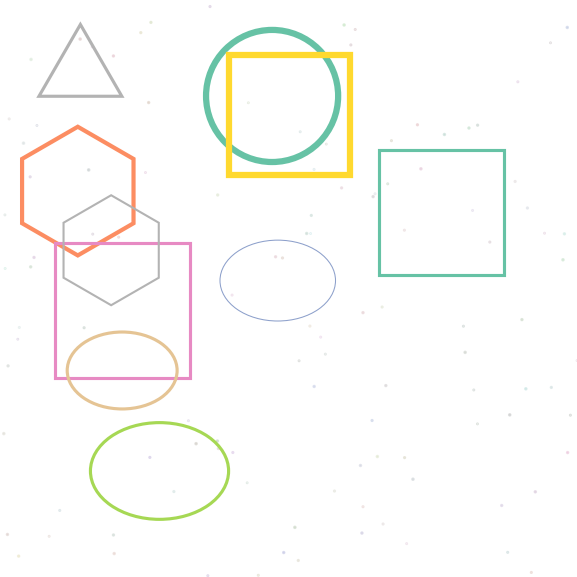[{"shape": "square", "thickness": 1.5, "radius": 0.54, "center": [0.765, 0.631]}, {"shape": "circle", "thickness": 3, "radius": 0.57, "center": [0.471, 0.833]}, {"shape": "hexagon", "thickness": 2, "radius": 0.56, "center": [0.135, 0.668]}, {"shape": "oval", "thickness": 0.5, "radius": 0.5, "center": [0.481, 0.513]}, {"shape": "square", "thickness": 1.5, "radius": 0.59, "center": [0.212, 0.462]}, {"shape": "oval", "thickness": 1.5, "radius": 0.6, "center": [0.276, 0.184]}, {"shape": "square", "thickness": 3, "radius": 0.52, "center": [0.501, 0.8]}, {"shape": "oval", "thickness": 1.5, "radius": 0.48, "center": [0.212, 0.358]}, {"shape": "hexagon", "thickness": 1, "radius": 0.48, "center": [0.192, 0.566]}, {"shape": "triangle", "thickness": 1.5, "radius": 0.41, "center": [0.139, 0.874]}]